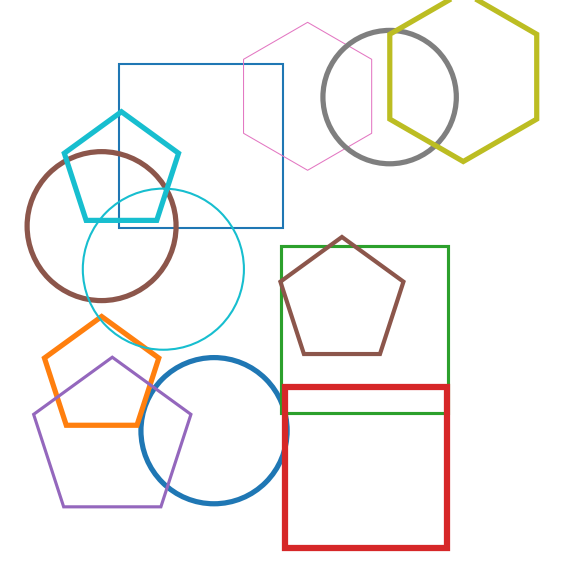[{"shape": "square", "thickness": 1, "radius": 0.71, "center": [0.348, 0.746]}, {"shape": "circle", "thickness": 2.5, "radius": 0.63, "center": [0.371, 0.253]}, {"shape": "pentagon", "thickness": 2.5, "radius": 0.52, "center": [0.176, 0.347]}, {"shape": "square", "thickness": 1.5, "radius": 0.72, "center": [0.631, 0.428]}, {"shape": "square", "thickness": 3, "radius": 0.7, "center": [0.634, 0.19]}, {"shape": "pentagon", "thickness": 1.5, "radius": 0.72, "center": [0.194, 0.237]}, {"shape": "circle", "thickness": 2.5, "radius": 0.64, "center": [0.176, 0.608]}, {"shape": "pentagon", "thickness": 2, "radius": 0.56, "center": [0.592, 0.477]}, {"shape": "hexagon", "thickness": 0.5, "radius": 0.64, "center": [0.533, 0.832]}, {"shape": "circle", "thickness": 2.5, "radius": 0.58, "center": [0.675, 0.831]}, {"shape": "hexagon", "thickness": 2.5, "radius": 0.73, "center": [0.802, 0.866]}, {"shape": "pentagon", "thickness": 2.5, "radius": 0.52, "center": [0.21, 0.702]}, {"shape": "circle", "thickness": 1, "radius": 0.7, "center": [0.283, 0.533]}]